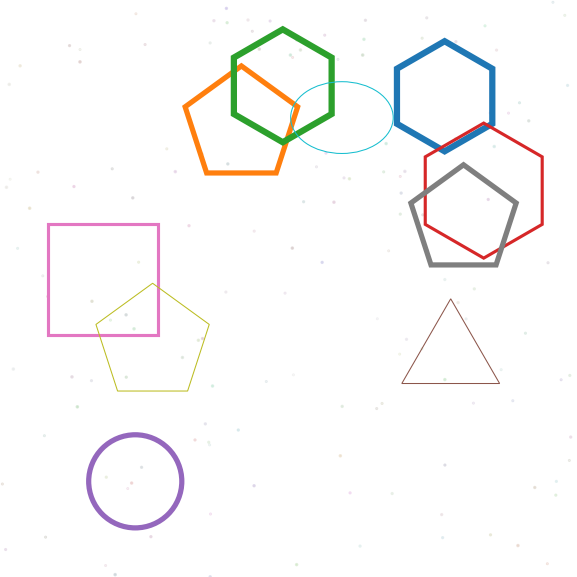[{"shape": "hexagon", "thickness": 3, "radius": 0.48, "center": [0.77, 0.832]}, {"shape": "pentagon", "thickness": 2.5, "radius": 0.51, "center": [0.418, 0.782]}, {"shape": "hexagon", "thickness": 3, "radius": 0.49, "center": [0.49, 0.851]}, {"shape": "hexagon", "thickness": 1.5, "radius": 0.58, "center": [0.838, 0.669]}, {"shape": "circle", "thickness": 2.5, "radius": 0.4, "center": [0.234, 0.166]}, {"shape": "triangle", "thickness": 0.5, "radius": 0.49, "center": [0.78, 0.384]}, {"shape": "square", "thickness": 1.5, "radius": 0.48, "center": [0.178, 0.515]}, {"shape": "pentagon", "thickness": 2.5, "radius": 0.48, "center": [0.803, 0.618]}, {"shape": "pentagon", "thickness": 0.5, "radius": 0.52, "center": [0.264, 0.405]}, {"shape": "oval", "thickness": 0.5, "radius": 0.44, "center": [0.592, 0.796]}]